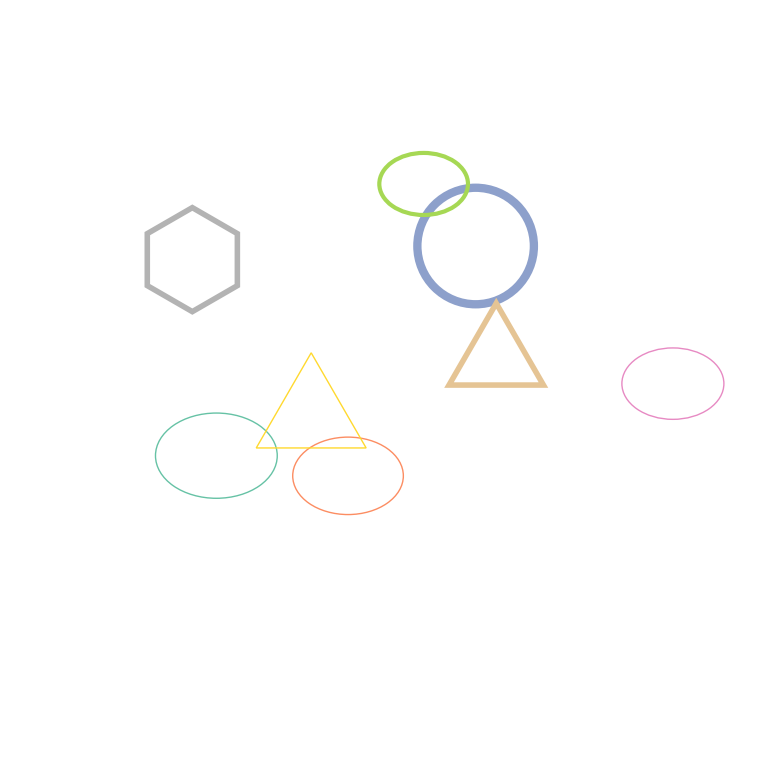[{"shape": "oval", "thickness": 0.5, "radius": 0.4, "center": [0.281, 0.408]}, {"shape": "oval", "thickness": 0.5, "radius": 0.36, "center": [0.452, 0.382]}, {"shape": "circle", "thickness": 3, "radius": 0.38, "center": [0.618, 0.681]}, {"shape": "oval", "thickness": 0.5, "radius": 0.33, "center": [0.874, 0.502]}, {"shape": "oval", "thickness": 1.5, "radius": 0.29, "center": [0.55, 0.761]}, {"shape": "triangle", "thickness": 0.5, "radius": 0.41, "center": [0.404, 0.459]}, {"shape": "triangle", "thickness": 2, "radius": 0.35, "center": [0.644, 0.535]}, {"shape": "hexagon", "thickness": 2, "radius": 0.34, "center": [0.25, 0.663]}]